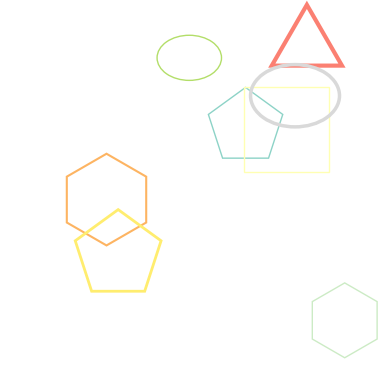[{"shape": "pentagon", "thickness": 1, "radius": 0.51, "center": [0.638, 0.671]}, {"shape": "square", "thickness": 1, "radius": 0.55, "center": [0.743, 0.664]}, {"shape": "triangle", "thickness": 3, "radius": 0.53, "center": [0.797, 0.882]}, {"shape": "hexagon", "thickness": 1.5, "radius": 0.6, "center": [0.277, 0.482]}, {"shape": "oval", "thickness": 1, "radius": 0.42, "center": [0.492, 0.85]}, {"shape": "oval", "thickness": 2.5, "radius": 0.58, "center": [0.766, 0.751]}, {"shape": "hexagon", "thickness": 1, "radius": 0.49, "center": [0.895, 0.168]}, {"shape": "pentagon", "thickness": 2, "radius": 0.59, "center": [0.307, 0.338]}]